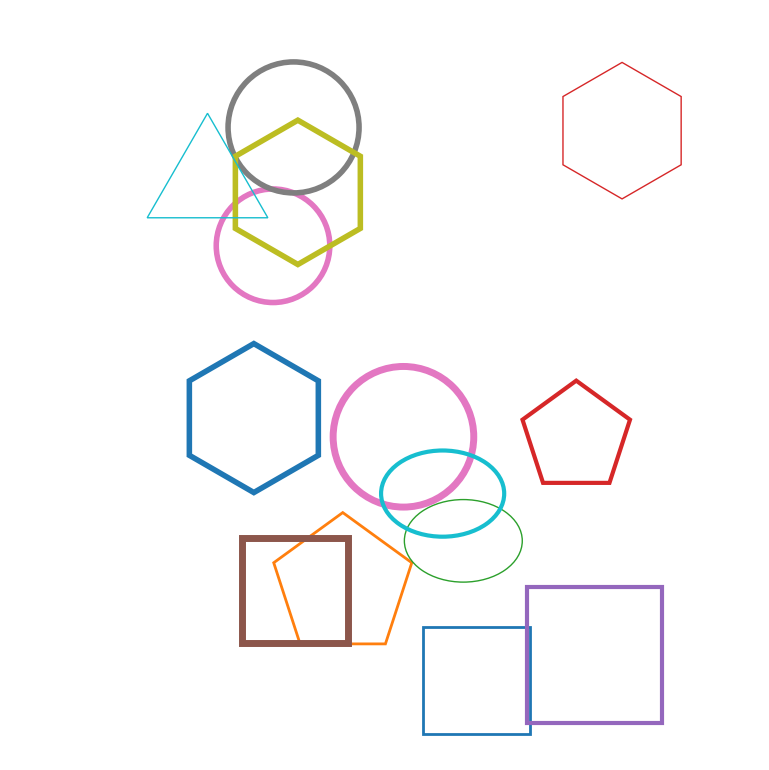[{"shape": "square", "thickness": 1, "radius": 0.35, "center": [0.619, 0.116]}, {"shape": "hexagon", "thickness": 2, "radius": 0.48, "center": [0.33, 0.457]}, {"shape": "pentagon", "thickness": 1, "radius": 0.47, "center": [0.445, 0.24]}, {"shape": "oval", "thickness": 0.5, "radius": 0.38, "center": [0.602, 0.298]}, {"shape": "hexagon", "thickness": 0.5, "radius": 0.44, "center": [0.808, 0.83]}, {"shape": "pentagon", "thickness": 1.5, "radius": 0.37, "center": [0.748, 0.432]}, {"shape": "square", "thickness": 1.5, "radius": 0.44, "center": [0.772, 0.149]}, {"shape": "square", "thickness": 2.5, "radius": 0.34, "center": [0.383, 0.233]}, {"shape": "circle", "thickness": 2.5, "radius": 0.46, "center": [0.524, 0.433]}, {"shape": "circle", "thickness": 2, "radius": 0.37, "center": [0.355, 0.681]}, {"shape": "circle", "thickness": 2, "radius": 0.43, "center": [0.381, 0.835]}, {"shape": "hexagon", "thickness": 2, "radius": 0.47, "center": [0.387, 0.75]}, {"shape": "oval", "thickness": 1.5, "radius": 0.4, "center": [0.575, 0.359]}, {"shape": "triangle", "thickness": 0.5, "radius": 0.45, "center": [0.27, 0.762]}]